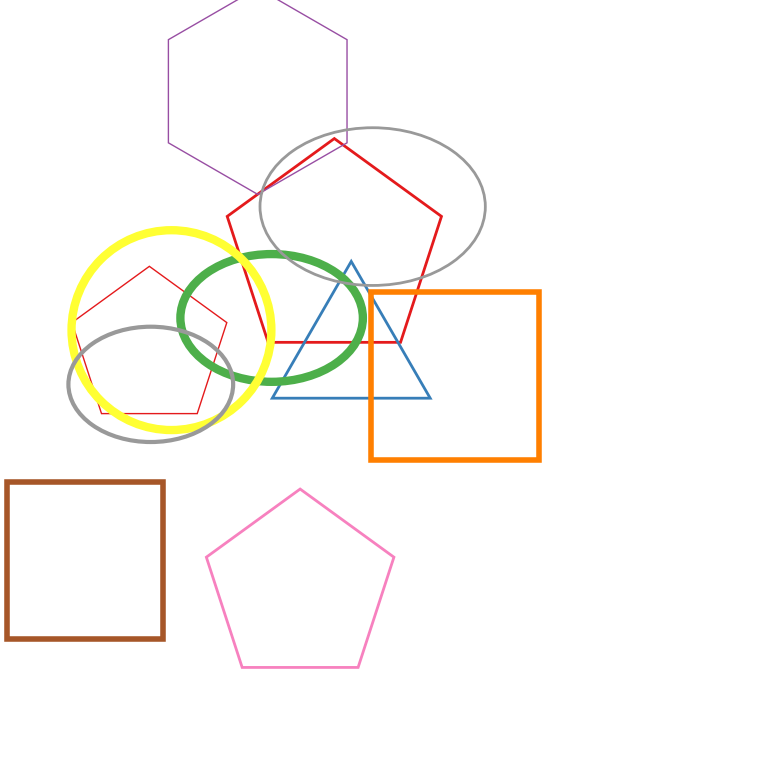[{"shape": "pentagon", "thickness": 1, "radius": 0.73, "center": [0.434, 0.674]}, {"shape": "pentagon", "thickness": 0.5, "radius": 0.53, "center": [0.194, 0.548]}, {"shape": "triangle", "thickness": 1, "radius": 0.59, "center": [0.456, 0.542]}, {"shape": "oval", "thickness": 3, "radius": 0.59, "center": [0.353, 0.587]}, {"shape": "hexagon", "thickness": 0.5, "radius": 0.67, "center": [0.335, 0.881]}, {"shape": "square", "thickness": 2, "radius": 0.55, "center": [0.591, 0.512]}, {"shape": "circle", "thickness": 3, "radius": 0.65, "center": [0.223, 0.571]}, {"shape": "square", "thickness": 2, "radius": 0.51, "center": [0.11, 0.273]}, {"shape": "pentagon", "thickness": 1, "radius": 0.64, "center": [0.39, 0.237]}, {"shape": "oval", "thickness": 1.5, "radius": 0.53, "center": [0.196, 0.501]}, {"shape": "oval", "thickness": 1, "radius": 0.73, "center": [0.484, 0.732]}]